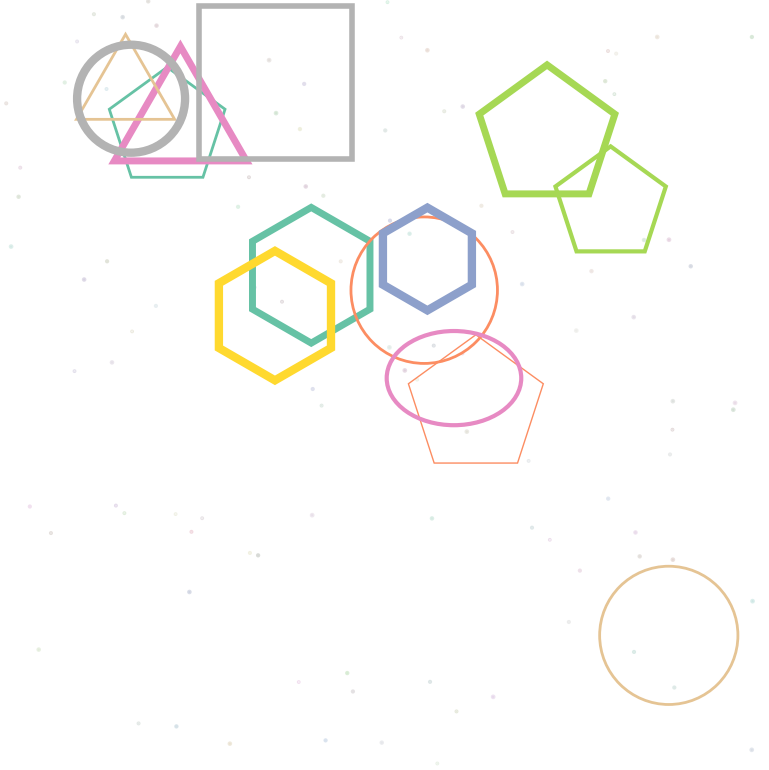[{"shape": "pentagon", "thickness": 1, "radius": 0.4, "center": [0.217, 0.834]}, {"shape": "hexagon", "thickness": 2.5, "radius": 0.44, "center": [0.404, 0.643]}, {"shape": "pentagon", "thickness": 0.5, "radius": 0.46, "center": [0.618, 0.473]}, {"shape": "circle", "thickness": 1, "radius": 0.48, "center": [0.551, 0.623]}, {"shape": "hexagon", "thickness": 3, "radius": 0.33, "center": [0.555, 0.664]}, {"shape": "oval", "thickness": 1.5, "radius": 0.44, "center": [0.59, 0.509]}, {"shape": "triangle", "thickness": 2.5, "radius": 0.5, "center": [0.234, 0.841]}, {"shape": "pentagon", "thickness": 2.5, "radius": 0.46, "center": [0.71, 0.823]}, {"shape": "pentagon", "thickness": 1.5, "radius": 0.38, "center": [0.793, 0.735]}, {"shape": "hexagon", "thickness": 3, "radius": 0.42, "center": [0.357, 0.59]}, {"shape": "triangle", "thickness": 1, "radius": 0.37, "center": [0.163, 0.882]}, {"shape": "circle", "thickness": 1, "radius": 0.45, "center": [0.869, 0.175]}, {"shape": "square", "thickness": 2, "radius": 0.5, "center": [0.358, 0.893]}, {"shape": "circle", "thickness": 3, "radius": 0.35, "center": [0.17, 0.872]}]